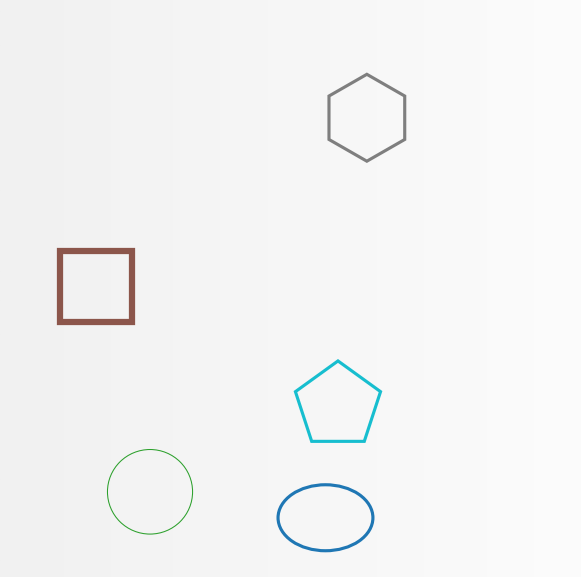[{"shape": "oval", "thickness": 1.5, "radius": 0.41, "center": [0.56, 0.103]}, {"shape": "circle", "thickness": 0.5, "radius": 0.37, "center": [0.258, 0.148]}, {"shape": "square", "thickness": 3, "radius": 0.31, "center": [0.165, 0.503]}, {"shape": "hexagon", "thickness": 1.5, "radius": 0.38, "center": [0.631, 0.795]}, {"shape": "pentagon", "thickness": 1.5, "radius": 0.38, "center": [0.581, 0.297]}]